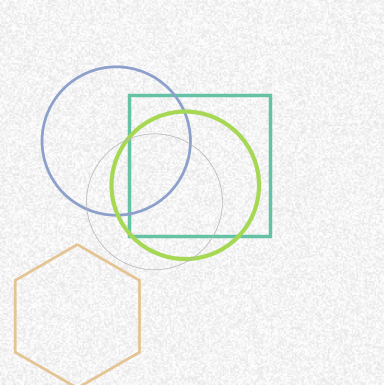[{"shape": "square", "thickness": 2.5, "radius": 0.91, "center": [0.519, 0.57]}, {"shape": "circle", "thickness": 2, "radius": 0.96, "center": [0.302, 0.634]}, {"shape": "circle", "thickness": 3, "radius": 0.96, "center": [0.481, 0.519]}, {"shape": "hexagon", "thickness": 2, "radius": 0.93, "center": [0.201, 0.178]}, {"shape": "circle", "thickness": 0.5, "radius": 0.88, "center": [0.401, 0.476]}]